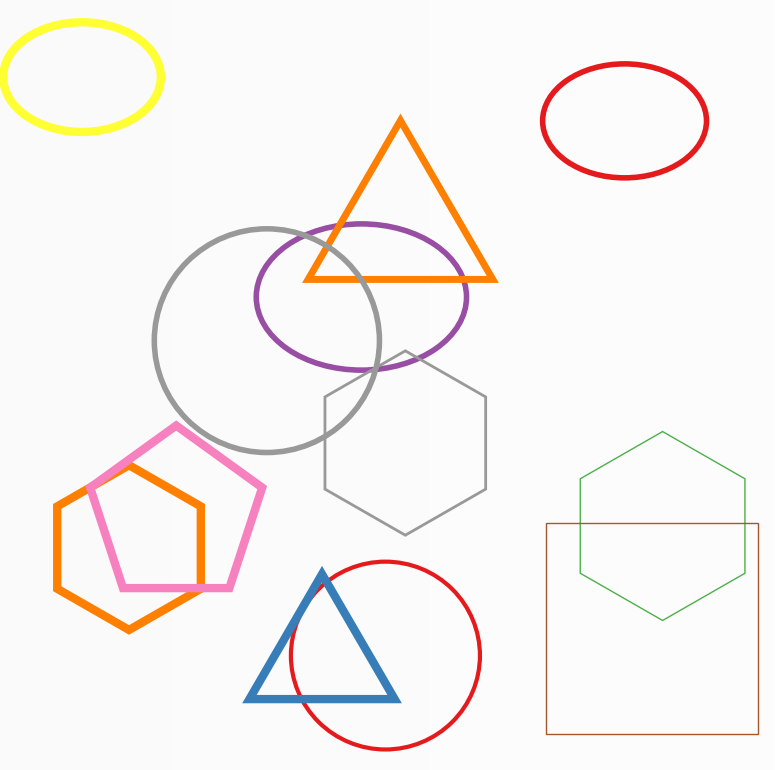[{"shape": "oval", "thickness": 2, "radius": 0.53, "center": [0.806, 0.843]}, {"shape": "circle", "thickness": 1.5, "radius": 0.61, "center": [0.497, 0.149]}, {"shape": "triangle", "thickness": 3, "radius": 0.54, "center": [0.416, 0.146]}, {"shape": "hexagon", "thickness": 0.5, "radius": 0.61, "center": [0.855, 0.317]}, {"shape": "oval", "thickness": 2, "radius": 0.68, "center": [0.466, 0.614]}, {"shape": "hexagon", "thickness": 3, "radius": 0.53, "center": [0.166, 0.289]}, {"shape": "triangle", "thickness": 2.5, "radius": 0.69, "center": [0.517, 0.706]}, {"shape": "oval", "thickness": 3, "radius": 0.51, "center": [0.106, 0.9]}, {"shape": "square", "thickness": 0.5, "radius": 0.69, "center": [0.841, 0.184]}, {"shape": "pentagon", "thickness": 3, "radius": 0.58, "center": [0.227, 0.331]}, {"shape": "circle", "thickness": 2, "radius": 0.73, "center": [0.344, 0.558]}, {"shape": "hexagon", "thickness": 1, "radius": 0.6, "center": [0.523, 0.425]}]